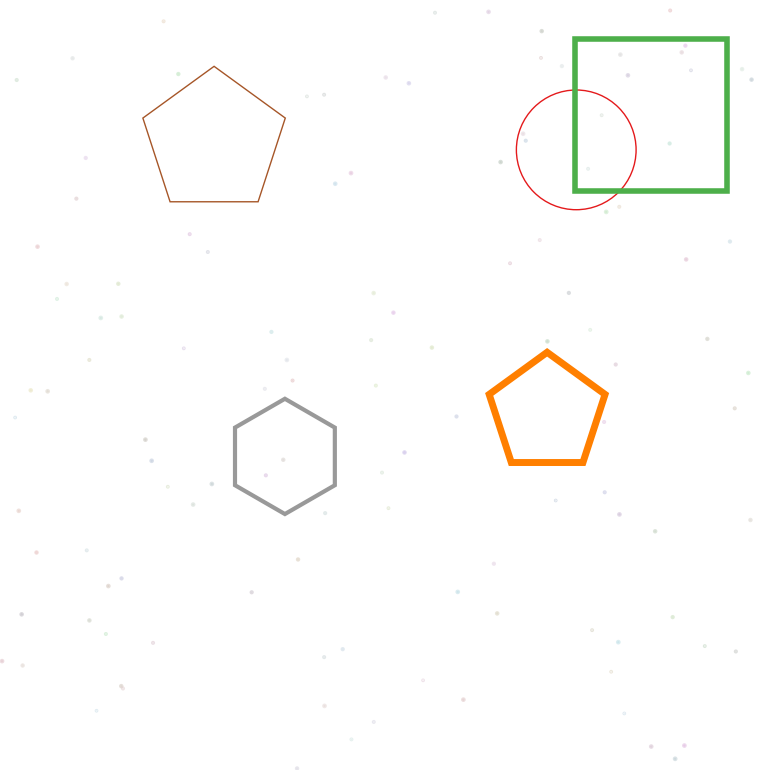[{"shape": "circle", "thickness": 0.5, "radius": 0.39, "center": [0.748, 0.805]}, {"shape": "square", "thickness": 2, "radius": 0.49, "center": [0.846, 0.851]}, {"shape": "pentagon", "thickness": 2.5, "radius": 0.4, "center": [0.711, 0.463]}, {"shape": "pentagon", "thickness": 0.5, "radius": 0.49, "center": [0.278, 0.817]}, {"shape": "hexagon", "thickness": 1.5, "radius": 0.37, "center": [0.37, 0.407]}]